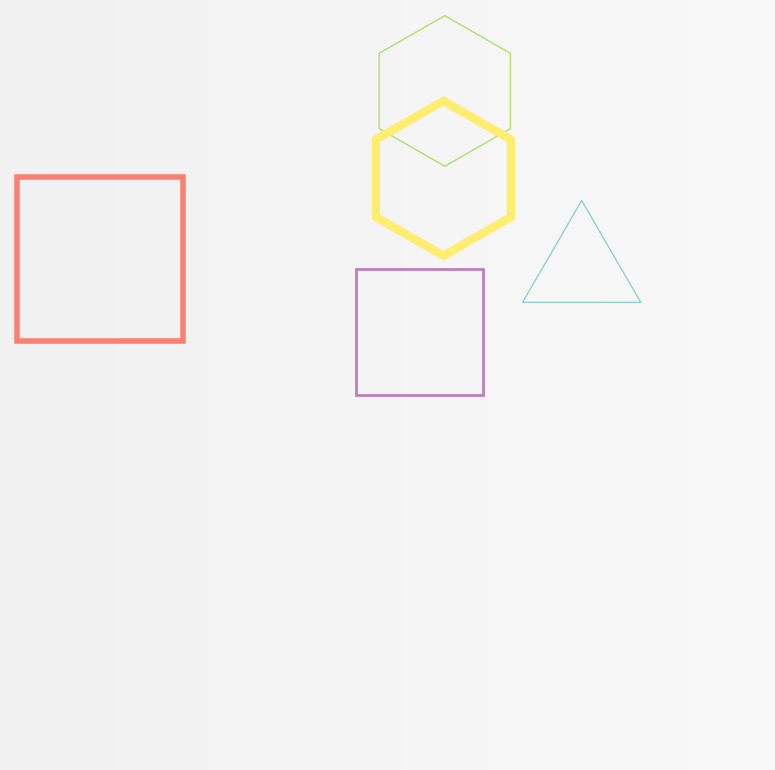[{"shape": "triangle", "thickness": 0.5, "radius": 0.44, "center": [0.751, 0.651]}, {"shape": "square", "thickness": 2, "radius": 0.53, "center": [0.129, 0.664]}, {"shape": "hexagon", "thickness": 0.5, "radius": 0.49, "center": [0.574, 0.882]}, {"shape": "square", "thickness": 1, "radius": 0.41, "center": [0.541, 0.569]}, {"shape": "hexagon", "thickness": 3, "radius": 0.5, "center": [0.572, 0.768]}]